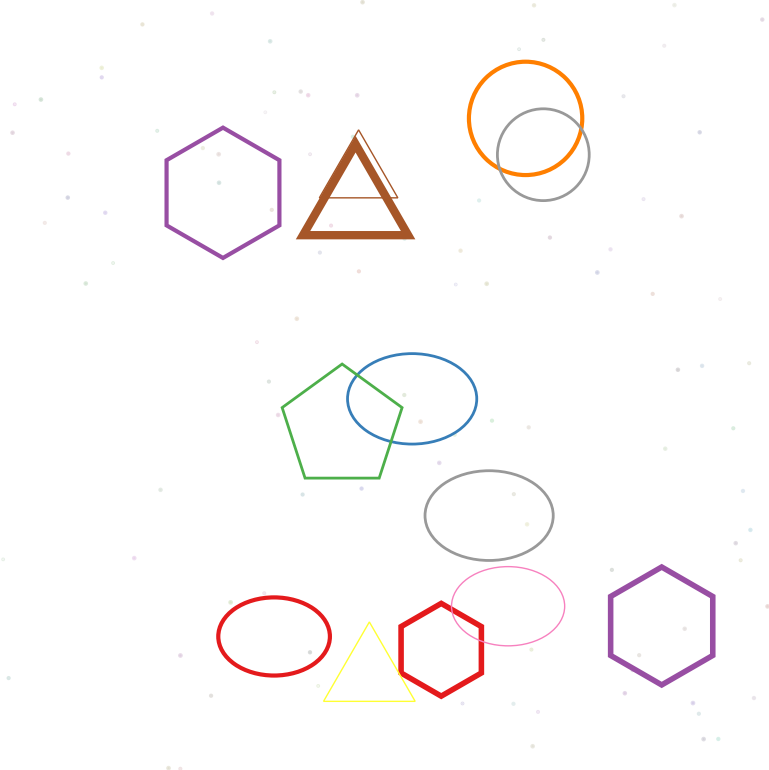[{"shape": "hexagon", "thickness": 2, "radius": 0.3, "center": [0.573, 0.156]}, {"shape": "oval", "thickness": 1.5, "radius": 0.36, "center": [0.356, 0.173]}, {"shape": "oval", "thickness": 1, "radius": 0.42, "center": [0.535, 0.482]}, {"shape": "pentagon", "thickness": 1, "radius": 0.41, "center": [0.444, 0.445]}, {"shape": "hexagon", "thickness": 2, "radius": 0.38, "center": [0.859, 0.187]}, {"shape": "hexagon", "thickness": 1.5, "radius": 0.42, "center": [0.29, 0.75]}, {"shape": "circle", "thickness": 1.5, "radius": 0.37, "center": [0.683, 0.846]}, {"shape": "triangle", "thickness": 0.5, "radius": 0.34, "center": [0.48, 0.124]}, {"shape": "triangle", "thickness": 0.5, "radius": 0.29, "center": [0.466, 0.772]}, {"shape": "triangle", "thickness": 3, "radius": 0.39, "center": [0.462, 0.734]}, {"shape": "oval", "thickness": 0.5, "radius": 0.37, "center": [0.66, 0.213]}, {"shape": "circle", "thickness": 1, "radius": 0.3, "center": [0.706, 0.799]}, {"shape": "oval", "thickness": 1, "radius": 0.42, "center": [0.635, 0.33]}]